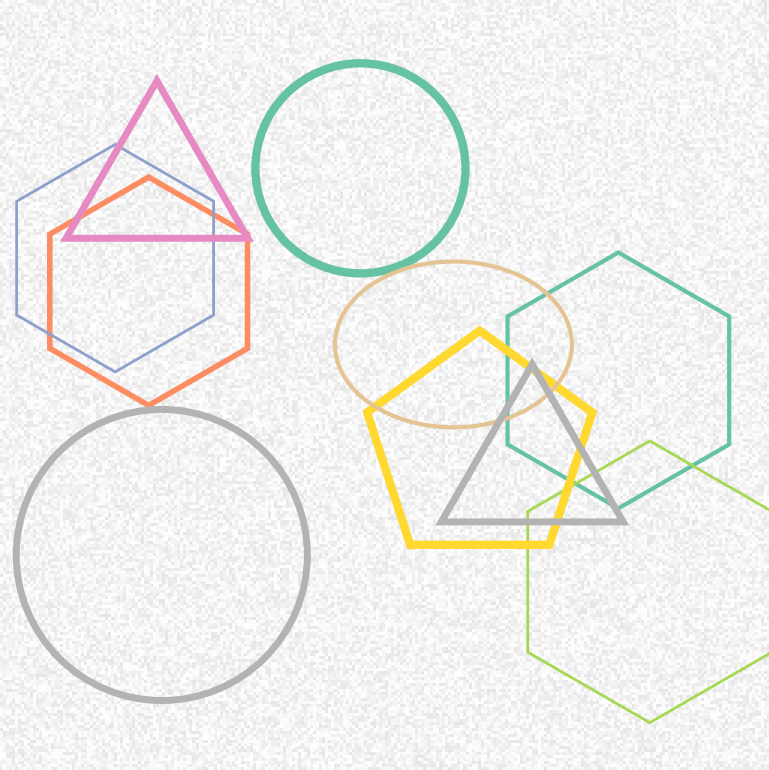[{"shape": "hexagon", "thickness": 1.5, "radius": 0.83, "center": [0.803, 0.506]}, {"shape": "circle", "thickness": 3, "radius": 0.68, "center": [0.468, 0.781]}, {"shape": "hexagon", "thickness": 2, "radius": 0.74, "center": [0.193, 0.622]}, {"shape": "hexagon", "thickness": 1, "radius": 0.74, "center": [0.15, 0.665]}, {"shape": "triangle", "thickness": 2.5, "radius": 0.68, "center": [0.204, 0.759]}, {"shape": "hexagon", "thickness": 1, "radius": 0.91, "center": [0.844, 0.244]}, {"shape": "pentagon", "thickness": 3, "radius": 0.77, "center": [0.623, 0.417]}, {"shape": "oval", "thickness": 1.5, "radius": 0.77, "center": [0.589, 0.553]}, {"shape": "circle", "thickness": 2.5, "radius": 0.95, "center": [0.21, 0.279]}, {"shape": "triangle", "thickness": 2.5, "radius": 0.68, "center": [0.691, 0.39]}]